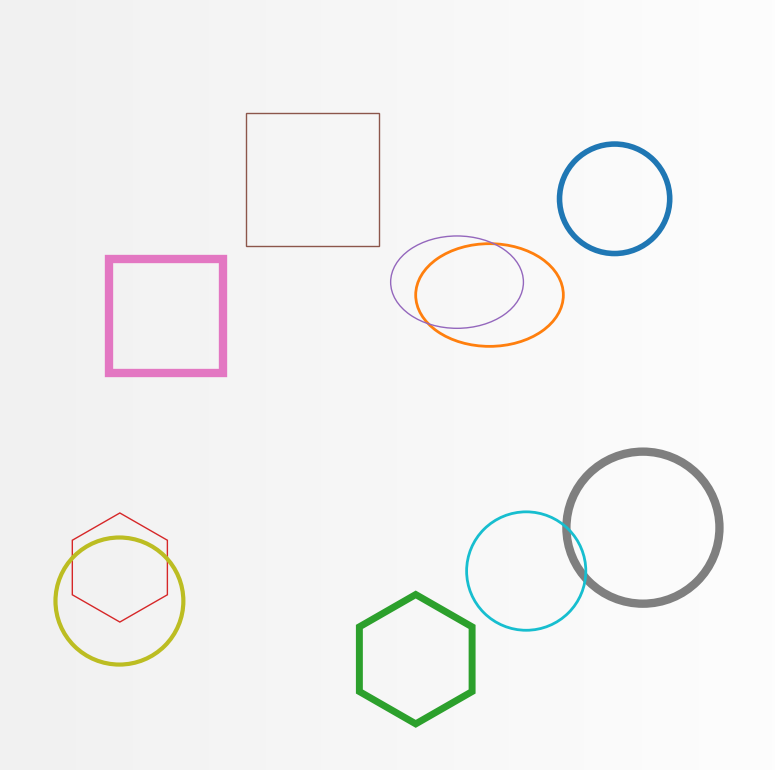[{"shape": "circle", "thickness": 2, "radius": 0.36, "center": [0.793, 0.742]}, {"shape": "oval", "thickness": 1, "radius": 0.48, "center": [0.632, 0.617]}, {"shape": "hexagon", "thickness": 2.5, "radius": 0.42, "center": [0.536, 0.144]}, {"shape": "hexagon", "thickness": 0.5, "radius": 0.35, "center": [0.155, 0.263]}, {"shape": "oval", "thickness": 0.5, "radius": 0.43, "center": [0.59, 0.634]}, {"shape": "square", "thickness": 0.5, "radius": 0.43, "center": [0.403, 0.767]}, {"shape": "square", "thickness": 3, "radius": 0.37, "center": [0.214, 0.59]}, {"shape": "circle", "thickness": 3, "radius": 0.49, "center": [0.83, 0.315]}, {"shape": "circle", "thickness": 1.5, "radius": 0.41, "center": [0.154, 0.219]}, {"shape": "circle", "thickness": 1, "radius": 0.38, "center": [0.679, 0.258]}]